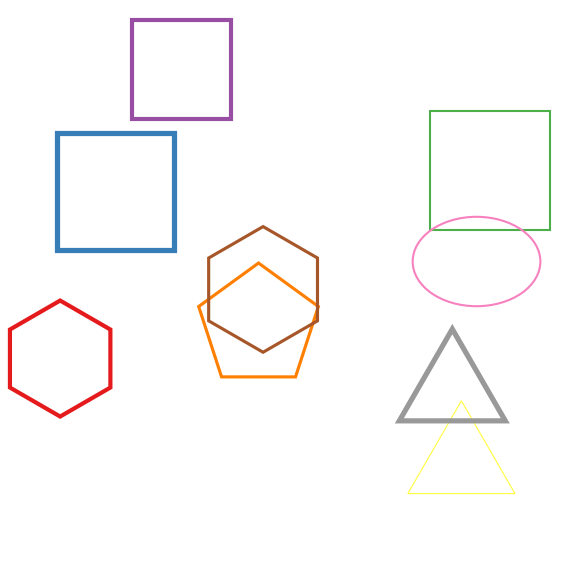[{"shape": "hexagon", "thickness": 2, "radius": 0.5, "center": [0.104, 0.378]}, {"shape": "square", "thickness": 2.5, "radius": 0.51, "center": [0.2, 0.668]}, {"shape": "square", "thickness": 1, "radius": 0.52, "center": [0.848, 0.704]}, {"shape": "square", "thickness": 2, "radius": 0.43, "center": [0.314, 0.878]}, {"shape": "pentagon", "thickness": 1.5, "radius": 0.54, "center": [0.448, 0.435]}, {"shape": "triangle", "thickness": 0.5, "radius": 0.54, "center": [0.799, 0.198]}, {"shape": "hexagon", "thickness": 1.5, "radius": 0.54, "center": [0.456, 0.498]}, {"shape": "oval", "thickness": 1, "radius": 0.55, "center": [0.825, 0.546]}, {"shape": "triangle", "thickness": 2.5, "radius": 0.53, "center": [0.783, 0.323]}]